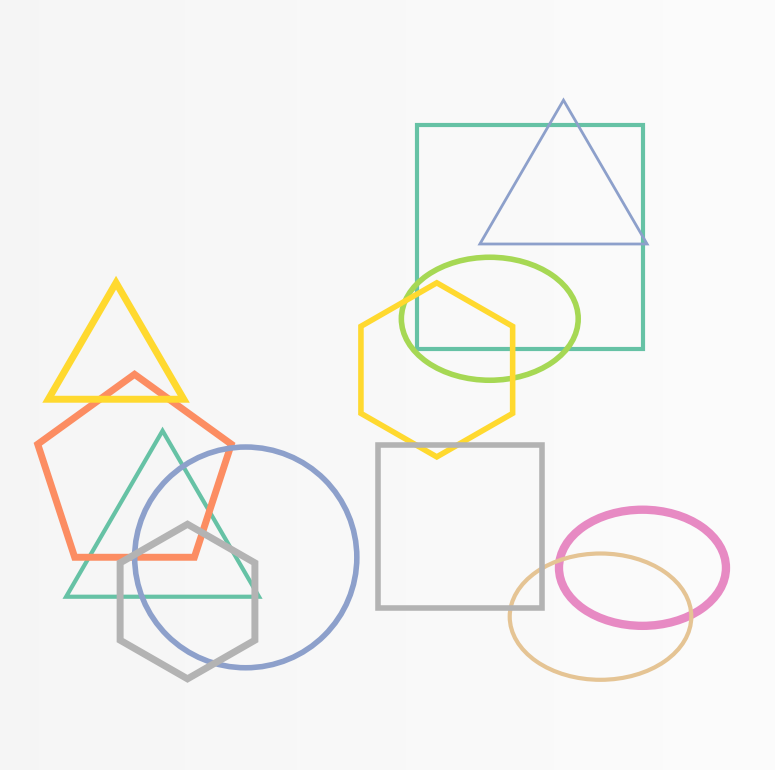[{"shape": "triangle", "thickness": 1.5, "radius": 0.72, "center": [0.21, 0.297]}, {"shape": "square", "thickness": 1.5, "radius": 0.73, "center": [0.684, 0.693]}, {"shape": "pentagon", "thickness": 2.5, "radius": 0.66, "center": [0.174, 0.383]}, {"shape": "circle", "thickness": 2, "radius": 0.72, "center": [0.317, 0.276]}, {"shape": "triangle", "thickness": 1, "radius": 0.62, "center": [0.727, 0.745]}, {"shape": "oval", "thickness": 3, "radius": 0.54, "center": [0.829, 0.263]}, {"shape": "oval", "thickness": 2, "radius": 0.57, "center": [0.632, 0.586]}, {"shape": "hexagon", "thickness": 2, "radius": 0.57, "center": [0.564, 0.52]}, {"shape": "triangle", "thickness": 2.5, "radius": 0.5, "center": [0.15, 0.532]}, {"shape": "oval", "thickness": 1.5, "radius": 0.59, "center": [0.775, 0.199]}, {"shape": "square", "thickness": 2, "radius": 0.53, "center": [0.594, 0.316]}, {"shape": "hexagon", "thickness": 2.5, "radius": 0.5, "center": [0.242, 0.219]}]